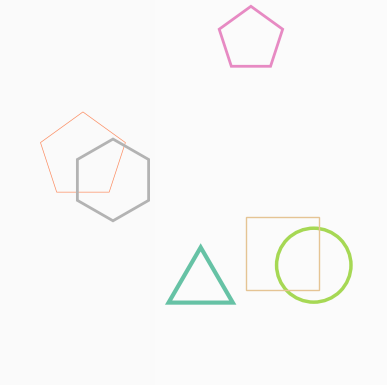[{"shape": "triangle", "thickness": 3, "radius": 0.48, "center": [0.518, 0.262]}, {"shape": "pentagon", "thickness": 0.5, "radius": 0.58, "center": [0.214, 0.594]}, {"shape": "pentagon", "thickness": 2, "radius": 0.43, "center": [0.648, 0.897]}, {"shape": "circle", "thickness": 2.5, "radius": 0.48, "center": [0.81, 0.311]}, {"shape": "square", "thickness": 1, "radius": 0.47, "center": [0.729, 0.342]}, {"shape": "hexagon", "thickness": 2, "radius": 0.53, "center": [0.292, 0.533]}]